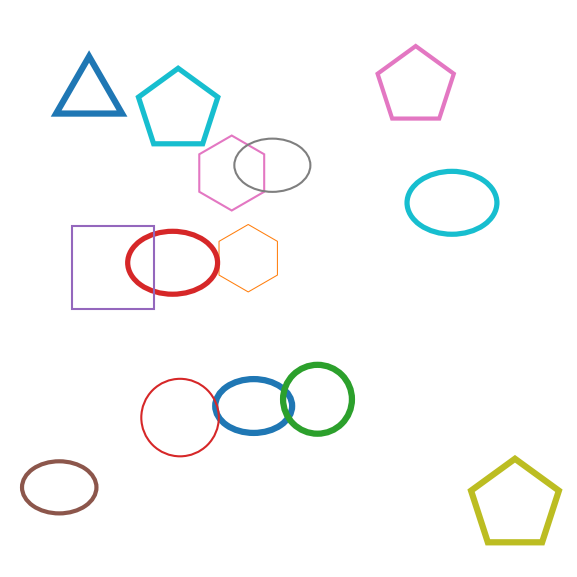[{"shape": "oval", "thickness": 3, "radius": 0.33, "center": [0.439, 0.296]}, {"shape": "triangle", "thickness": 3, "radius": 0.33, "center": [0.154, 0.835]}, {"shape": "hexagon", "thickness": 0.5, "radius": 0.29, "center": [0.43, 0.552]}, {"shape": "circle", "thickness": 3, "radius": 0.3, "center": [0.55, 0.308]}, {"shape": "circle", "thickness": 1, "radius": 0.34, "center": [0.312, 0.276]}, {"shape": "oval", "thickness": 2.5, "radius": 0.39, "center": [0.299, 0.544]}, {"shape": "square", "thickness": 1, "radius": 0.36, "center": [0.196, 0.536]}, {"shape": "oval", "thickness": 2, "radius": 0.32, "center": [0.103, 0.155]}, {"shape": "pentagon", "thickness": 2, "radius": 0.35, "center": [0.72, 0.85]}, {"shape": "hexagon", "thickness": 1, "radius": 0.32, "center": [0.401, 0.7]}, {"shape": "oval", "thickness": 1, "radius": 0.33, "center": [0.472, 0.713]}, {"shape": "pentagon", "thickness": 3, "radius": 0.4, "center": [0.892, 0.125]}, {"shape": "oval", "thickness": 2.5, "radius": 0.39, "center": [0.783, 0.648]}, {"shape": "pentagon", "thickness": 2.5, "radius": 0.36, "center": [0.308, 0.809]}]